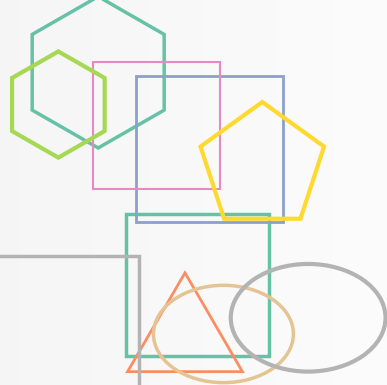[{"shape": "square", "thickness": 2.5, "radius": 0.92, "center": [0.51, 0.26]}, {"shape": "hexagon", "thickness": 2.5, "radius": 0.98, "center": [0.253, 0.812]}, {"shape": "triangle", "thickness": 2, "radius": 0.86, "center": [0.477, 0.12]}, {"shape": "square", "thickness": 2, "radius": 0.95, "center": [0.541, 0.614]}, {"shape": "square", "thickness": 1.5, "radius": 0.82, "center": [0.404, 0.675]}, {"shape": "hexagon", "thickness": 3, "radius": 0.69, "center": [0.151, 0.729]}, {"shape": "pentagon", "thickness": 3, "radius": 0.84, "center": [0.677, 0.567]}, {"shape": "oval", "thickness": 2.5, "radius": 0.9, "center": [0.577, 0.132]}, {"shape": "square", "thickness": 2.5, "radius": 0.98, "center": [0.163, 0.14]}, {"shape": "oval", "thickness": 3, "radius": 1.0, "center": [0.795, 0.175]}]